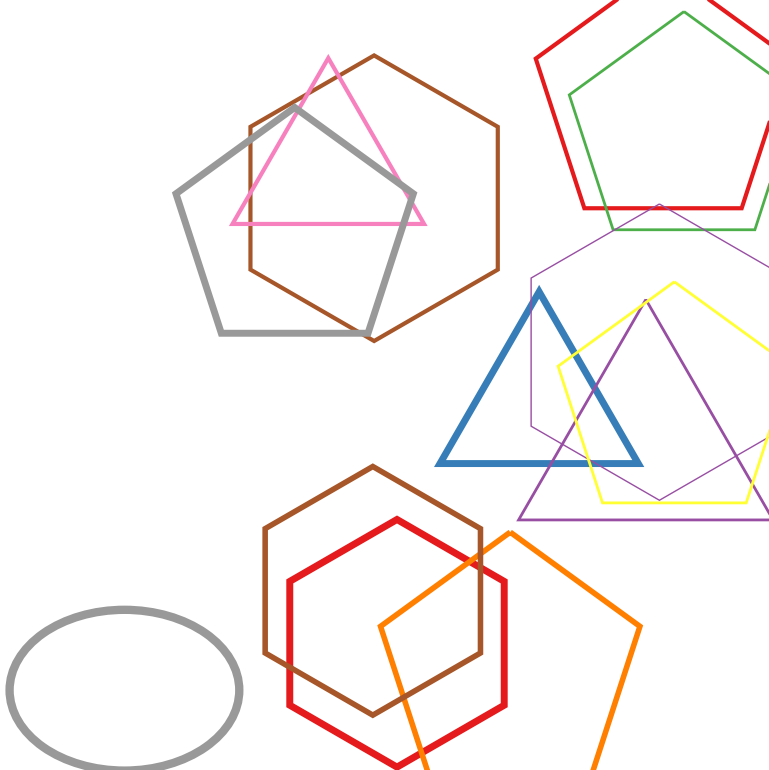[{"shape": "pentagon", "thickness": 1.5, "radius": 0.87, "center": [0.861, 0.87]}, {"shape": "hexagon", "thickness": 2.5, "radius": 0.8, "center": [0.516, 0.165]}, {"shape": "triangle", "thickness": 2.5, "radius": 0.74, "center": [0.7, 0.472]}, {"shape": "pentagon", "thickness": 1, "radius": 0.78, "center": [0.888, 0.828]}, {"shape": "hexagon", "thickness": 0.5, "radius": 0.96, "center": [0.856, 0.543]}, {"shape": "triangle", "thickness": 1, "radius": 0.95, "center": [0.839, 0.42]}, {"shape": "pentagon", "thickness": 2, "radius": 0.89, "center": [0.663, 0.132]}, {"shape": "pentagon", "thickness": 1, "radius": 0.79, "center": [0.876, 0.475]}, {"shape": "hexagon", "thickness": 1.5, "radius": 0.93, "center": [0.486, 0.743]}, {"shape": "hexagon", "thickness": 2, "radius": 0.81, "center": [0.484, 0.233]}, {"shape": "triangle", "thickness": 1.5, "radius": 0.72, "center": [0.426, 0.781]}, {"shape": "oval", "thickness": 3, "radius": 0.75, "center": [0.162, 0.104]}, {"shape": "pentagon", "thickness": 2.5, "radius": 0.81, "center": [0.383, 0.698]}]